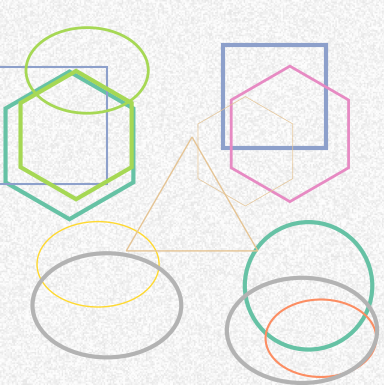[{"shape": "circle", "thickness": 3, "radius": 0.83, "center": [0.801, 0.258]}, {"shape": "hexagon", "thickness": 3, "radius": 0.96, "center": [0.18, 0.622]}, {"shape": "oval", "thickness": 1.5, "radius": 0.72, "center": [0.834, 0.121]}, {"shape": "square", "thickness": 1.5, "radius": 0.76, "center": [0.125, 0.674]}, {"shape": "square", "thickness": 3, "radius": 0.67, "center": [0.713, 0.749]}, {"shape": "hexagon", "thickness": 2, "radius": 0.88, "center": [0.753, 0.652]}, {"shape": "hexagon", "thickness": 3, "radius": 0.83, "center": [0.198, 0.649]}, {"shape": "oval", "thickness": 2, "radius": 0.79, "center": [0.226, 0.817]}, {"shape": "oval", "thickness": 1, "radius": 0.79, "center": [0.255, 0.314]}, {"shape": "hexagon", "thickness": 0.5, "radius": 0.71, "center": [0.637, 0.607]}, {"shape": "triangle", "thickness": 1, "radius": 0.99, "center": [0.499, 0.447]}, {"shape": "oval", "thickness": 3, "radius": 0.98, "center": [0.784, 0.142]}, {"shape": "oval", "thickness": 3, "radius": 0.97, "center": [0.278, 0.207]}]